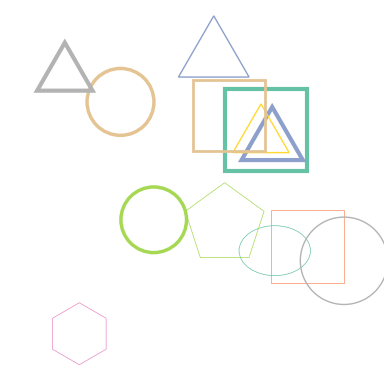[{"shape": "square", "thickness": 3, "radius": 0.53, "center": [0.69, 0.663]}, {"shape": "oval", "thickness": 0.5, "radius": 0.46, "center": [0.714, 0.349]}, {"shape": "square", "thickness": 0.5, "radius": 0.47, "center": [0.798, 0.361]}, {"shape": "triangle", "thickness": 1, "radius": 0.53, "center": [0.555, 0.853]}, {"shape": "triangle", "thickness": 3, "radius": 0.46, "center": [0.707, 0.63]}, {"shape": "hexagon", "thickness": 0.5, "radius": 0.4, "center": [0.206, 0.133]}, {"shape": "pentagon", "thickness": 0.5, "radius": 0.54, "center": [0.584, 0.418]}, {"shape": "circle", "thickness": 2.5, "radius": 0.43, "center": [0.399, 0.429]}, {"shape": "triangle", "thickness": 1, "radius": 0.42, "center": [0.678, 0.646]}, {"shape": "square", "thickness": 2, "radius": 0.47, "center": [0.595, 0.7]}, {"shape": "circle", "thickness": 2.5, "radius": 0.43, "center": [0.313, 0.735]}, {"shape": "triangle", "thickness": 3, "radius": 0.42, "center": [0.168, 0.806]}, {"shape": "circle", "thickness": 1, "radius": 0.57, "center": [0.894, 0.323]}]